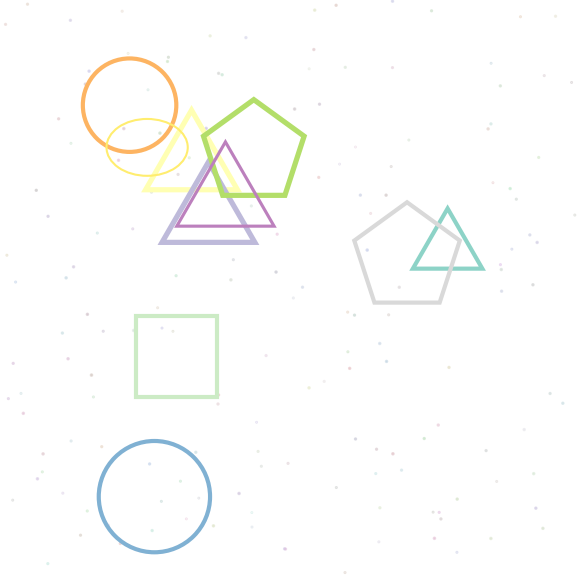[{"shape": "triangle", "thickness": 2, "radius": 0.35, "center": [0.775, 0.569]}, {"shape": "triangle", "thickness": 2.5, "radius": 0.46, "center": [0.332, 0.716]}, {"shape": "triangle", "thickness": 2.5, "radius": 0.46, "center": [0.361, 0.626]}, {"shape": "circle", "thickness": 2, "radius": 0.48, "center": [0.267, 0.139]}, {"shape": "circle", "thickness": 2, "radius": 0.4, "center": [0.224, 0.817]}, {"shape": "pentagon", "thickness": 2.5, "radius": 0.46, "center": [0.439, 0.735]}, {"shape": "pentagon", "thickness": 2, "radius": 0.48, "center": [0.705, 0.553]}, {"shape": "triangle", "thickness": 1.5, "radius": 0.49, "center": [0.39, 0.656]}, {"shape": "square", "thickness": 2, "radius": 0.35, "center": [0.306, 0.382]}, {"shape": "oval", "thickness": 1, "radius": 0.35, "center": [0.255, 0.744]}]